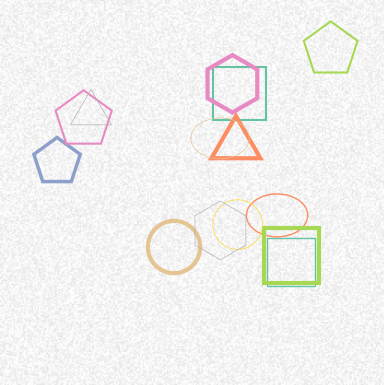[{"shape": "square", "thickness": 1, "radius": 0.31, "center": [0.756, 0.321]}, {"shape": "square", "thickness": 1.5, "radius": 0.34, "center": [0.623, 0.758]}, {"shape": "oval", "thickness": 1, "radius": 0.4, "center": [0.72, 0.441]}, {"shape": "triangle", "thickness": 3, "radius": 0.37, "center": [0.613, 0.626]}, {"shape": "pentagon", "thickness": 2.5, "radius": 0.32, "center": [0.148, 0.58]}, {"shape": "pentagon", "thickness": 1.5, "radius": 0.38, "center": [0.217, 0.689]}, {"shape": "hexagon", "thickness": 3, "radius": 0.37, "center": [0.604, 0.782]}, {"shape": "pentagon", "thickness": 1.5, "radius": 0.37, "center": [0.859, 0.871]}, {"shape": "square", "thickness": 3, "radius": 0.36, "center": [0.757, 0.336]}, {"shape": "circle", "thickness": 0.5, "radius": 0.32, "center": [0.617, 0.417]}, {"shape": "oval", "thickness": 0.5, "radius": 0.38, "center": [0.572, 0.641]}, {"shape": "circle", "thickness": 3, "radius": 0.34, "center": [0.452, 0.358]}, {"shape": "triangle", "thickness": 0.5, "radius": 0.31, "center": [0.236, 0.706]}, {"shape": "hexagon", "thickness": 0.5, "radius": 0.38, "center": [0.573, 0.402]}]